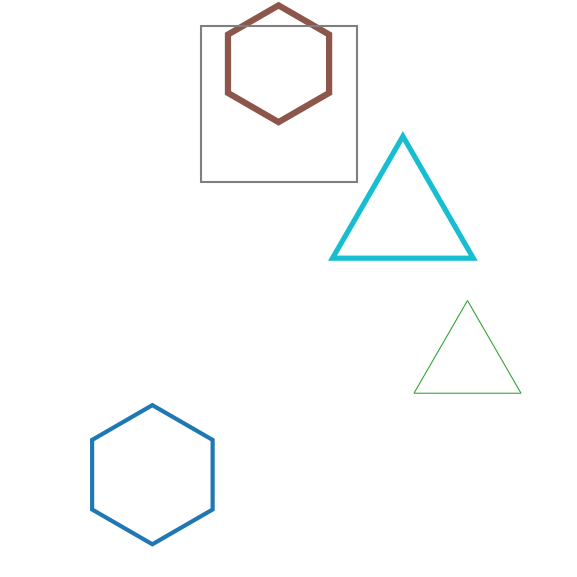[{"shape": "hexagon", "thickness": 2, "radius": 0.6, "center": [0.264, 0.177]}, {"shape": "triangle", "thickness": 0.5, "radius": 0.53, "center": [0.81, 0.372]}, {"shape": "hexagon", "thickness": 3, "radius": 0.51, "center": [0.482, 0.889]}, {"shape": "square", "thickness": 1, "radius": 0.67, "center": [0.483, 0.819]}, {"shape": "triangle", "thickness": 2.5, "radius": 0.7, "center": [0.698, 0.622]}]